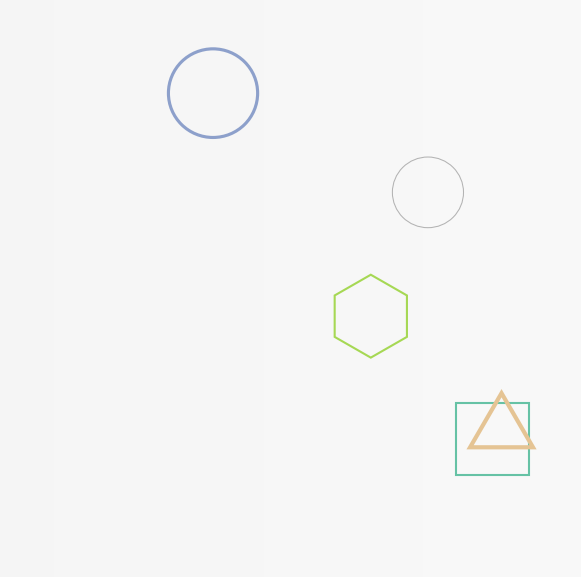[{"shape": "square", "thickness": 1, "radius": 0.31, "center": [0.847, 0.239]}, {"shape": "circle", "thickness": 1.5, "radius": 0.38, "center": [0.367, 0.838]}, {"shape": "hexagon", "thickness": 1, "radius": 0.36, "center": [0.638, 0.452]}, {"shape": "triangle", "thickness": 2, "radius": 0.31, "center": [0.863, 0.256]}, {"shape": "circle", "thickness": 0.5, "radius": 0.31, "center": [0.736, 0.666]}]